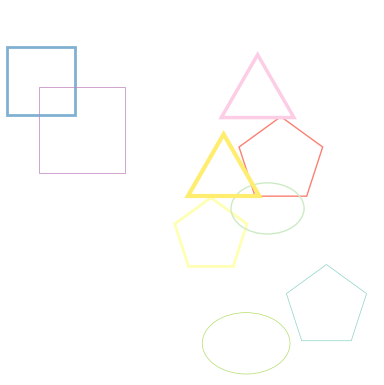[{"shape": "pentagon", "thickness": 0.5, "radius": 0.55, "center": [0.848, 0.204]}, {"shape": "pentagon", "thickness": 2, "radius": 0.49, "center": [0.548, 0.388]}, {"shape": "pentagon", "thickness": 1, "radius": 0.57, "center": [0.73, 0.583]}, {"shape": "square", "thickness": 2, "radius": 0.44, "center": [0.107, 0.789]}, {"shape": "oval", "thickness": 0.5, "radius": 0.57, "center": [0.639, 0.108]}, {"shape": "triangle", "thickness": 2.5, "radius": 0.54, "center": [0.669, 0.749]}, {"shape": "square", "thickness": 0.5, "radius": 0.56, "center": [0.214, 0.661]}, {"shape": "oval", "thickness": 1, "radius": 0.47, "center": [0.695, 0.459]}, {"shape": "triangle", "thickness": 3, "radius": 0.54, "center": [0.581, 0.544]}]